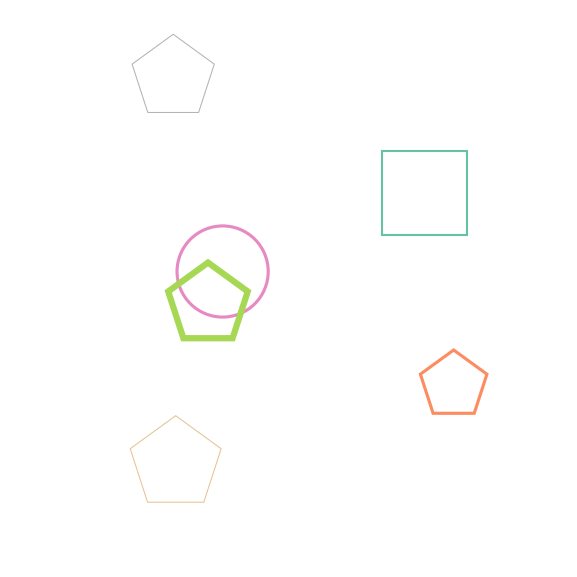[{"shape": "square", "thickness": 1, "radius": 0.36, "center": [0.735, 0.664]}, {"shape": "pentagon", "thickness": 1.5, "radius": 0.3, "center": [0.786, 0.332]}, {"shape": "circle", "thickness": 1.5, "radius": 0.39, "center": [0.385, 0.529]}, {"shape": "pentagon", "thickness": 3, "radius": 0.36, "center": [0.36, 0.472]}, {"shape": "pentagon", "thickness": 0.5, "radius": 0.41, "center": [0.304, 0.197]}, {"shape": "pentagon", "thickness": 0.5, "radius": 0.37, "center": [0.3, 0.865]}]